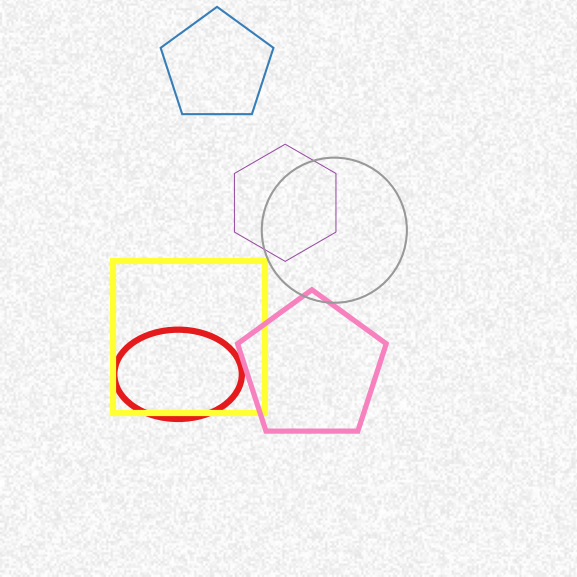[{"shape": "oval", "thickness": 3, "radius": 0.55, "center": [0.308, 0.351]}, {"shape": "pentagon", "thickness": 1, "radius": 0.51, "center": [0.376, 0.885]}, {"shape": "hexagon", "thickness": 0.5, "radius": 0.51, "center": [0.494, 0.648]}, {"shape": "square", "thickness": 3, "radius": 0.66, "center": [0.328, 0.416]}, {"shape": "pentagon", "thickness": 2.5, "radius": 0.68, "center": [0.54, 0.362]}, {"shape": "circle", "thickness": 1, "radius": 0.63, "center": [0.579, 0.601]}]